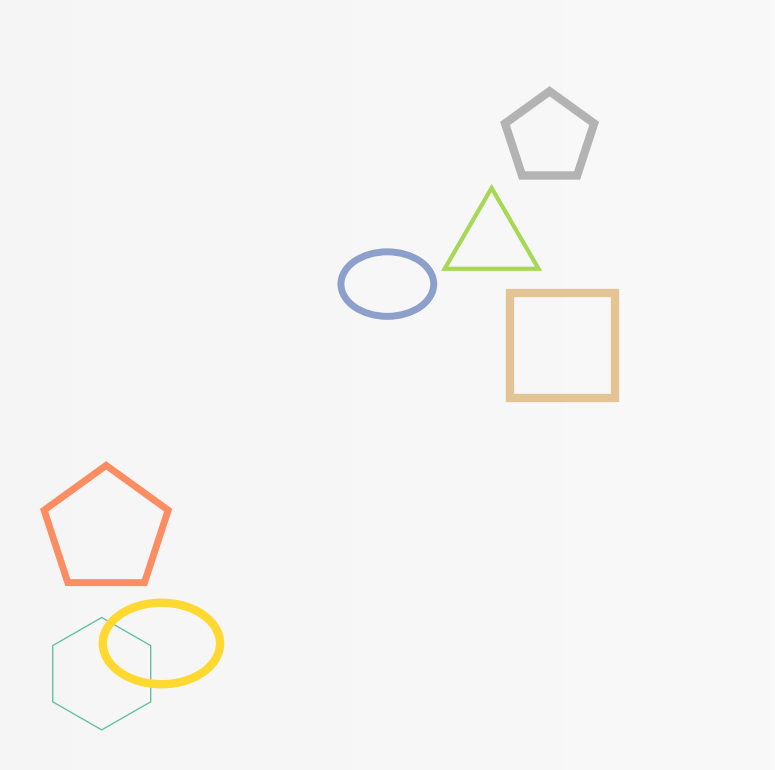[{"shape": "hexagon", "thickness": 0.5, "radius": 0.36, "center": [0.131, 0.125]}, {"shape": "pentagon", "thickness": 2.5, "radius": 0.42, "center": [0.137, 0.311]}, {"shape": "oval", "thickness": 2.5, "radius": 0.3, "center": [0.5, 0.631]}, {"shape": "triangle", "thickness": 1.5, "radius": 0.35, "center": [0.634, 0.686]}, {"shape": "oval", "thickness": 3, "radius": 0.38, "center": [0.208, 0.164]}, {"shape": "square", "thickness": 3, "radius": 0.34, "center": [0.726, 0.551]}, {"shape": "pentagon", "thickness": 3, "radius": 0.3, "center": [0.709, 0.821]}]